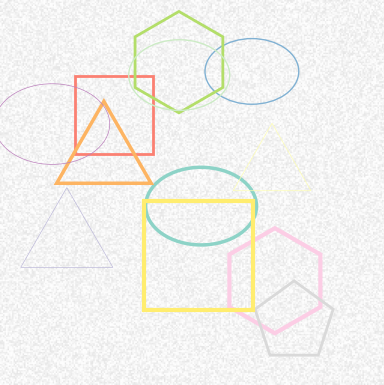[{"shape": "oval", "thickness": 2.5, "radius": 0.72, "center": [0.522, 0.465]}, {"shape": "triangle", "thickness": 0.5, "radius": 0.58, "center": [0.707, 0.563]}, {"shape": "triangle", "thickness": 0.5, "radius": 0.69, "center": [0.174, 0.375]}, {"shape": "square", "thickness": 2, "radius": 0.51, "center": [0.297, 0.701]}, {"shape": "oval", "thickness": 1, "radius": 0.61, "center": [0.654, 0.814]}, {"shape": "triangle", "thickness": 2.5, "radius": 0.71, "center": [0.27, 0.595]}, {"shape": "hexagon", "thickness": 2, "radius": 0.66, "center": [0.465, 0.839]}, {"shape": "hexagon", "thickness": 3, "radius": 0.68, "center": [0.714, 0.271]}, {"shape": "pentagon", "thickness": 2, "radius": 0.53, "center": [0.764, 0.164]}, {"shape": "oval", "thickness": 0.5, "radius": 0.75, "center": [0.135, 0.678]}, {"shape": "oval", "thickness": 1, "radius": 0.66, "center": [0.466, 0.805]}, {"shape": "square", "thickness": 3, "radius": 0.7, "center": [0.515, 0.337]}]